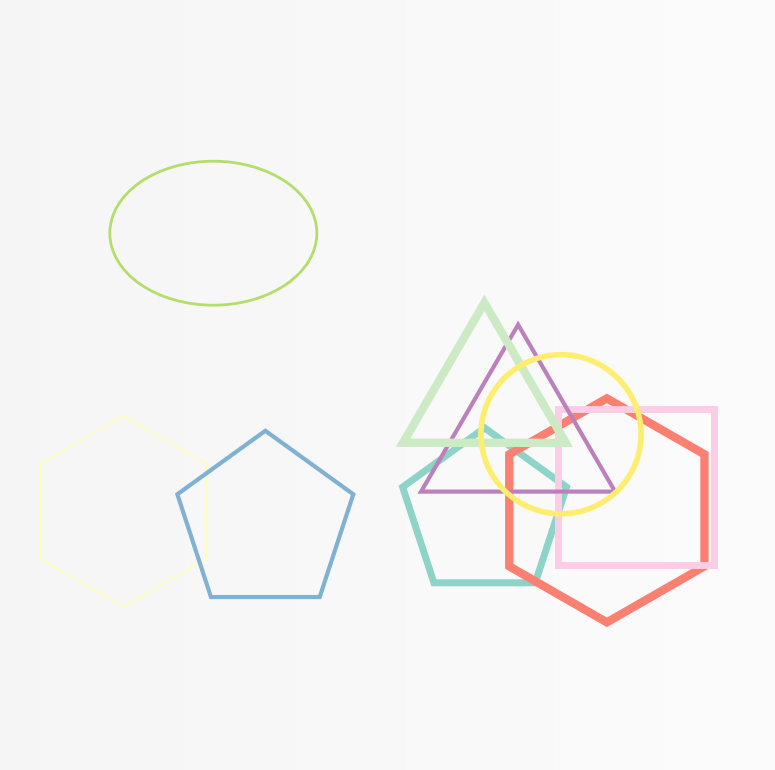[{"shape": "pentagon", "thickness": 2.5, "radius": 0.56, "center": [0.625, 0.333]}, {"shape": "hexagon", "thickness": 0.5, "radius": 0.62, "center": [0.159, 0.336]}, {"shape": "hexagon", "thickness": 3, "radius": 0.73, "center": [0.783, 0.337]}, {"shape": "pentagon", "thickness": 1.5, "radius": 0.6, "center": [0.342, 0.321]}, {"shape": "oval", "thickness": 1, "radius": 0.67, "center": [0.275, 0.697]}, {"shape": "square", "thickness": 2.5, "radius": 0.5, "center": [0.821, 0.367]}, {"shape": "triangle", "thickness": 1.5, "radius": 0.72, "center": [0.669, 0.434]}, {"shape": "triangle", "thickness": 3, "radius": 0.61, "center": [0.625, 0.486]}, {"shape": "circle", "thickness": 2, "radius": 0.52, "center": [0.724, 0.436]}]